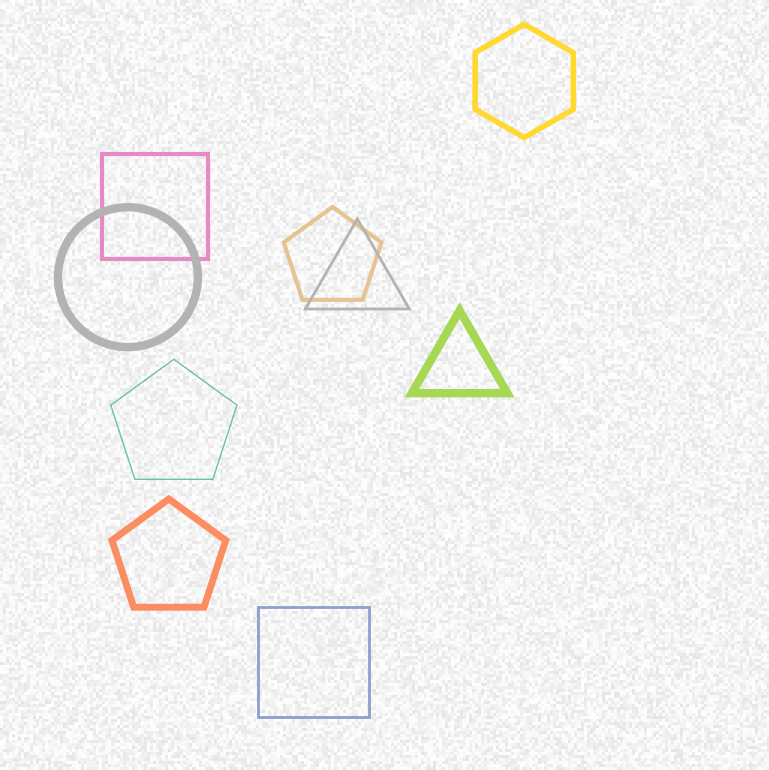[{"shape": "pentagon", "thickness": 0.5, "radius": 0.43, "center": [0.226, 0.447]}, {"shape": "pentagon", "thickness": 2.5, "radius": 0.39, "center": [0.219, 0.274]}, {"shape": "square", "thickness": 1, "radius": 0.36, "center": [0.407, 0.14]}, {"shape": "square", "thickness": 1.5, "radius": 0.34, "center": [0.201, 0.732]}, {"shape": "triangle", "thickness": 3, "radius": 0.36, "center": [0.597, 0.525]}, {"shape": "hexagon", "thickness": 2, "radius": 0.37, "center": [0.681, 0.895]}, {"shape": "pentagon", "thickness": 1.5, "radius": 0.33, "center": [0.432, 0.665]}, {"shape": "circle", "thickness": 3, "radius": 0.45, "center": [0.166, 0.64]}, {"shape": "triangle", "thickness": 1, "radius": 0.39, "center": [0.464, 0.638]}]